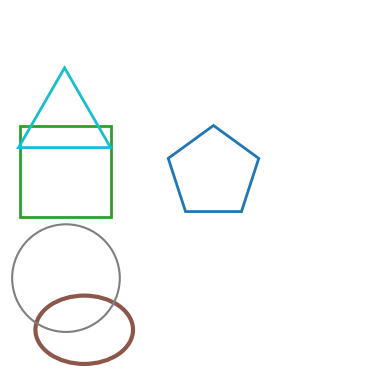[{"shape": "pentagon", "thickness": 2, "radius": 0.62, "center": [0.555, 0.55]}, {"shape": "square", "thickness": 2, "radius": 0.59, "center": [0.171, 0.555]}, {"shape": "oval", "thickness": 3, "radius": 0.63, "center": [0.219, 0.143]}, {"shape": "circle", "thickness": 1.5, "radius": 0.7, "center": [0.171, 0.278]}, {"shape": "triangle", "thickness": 2, "radius": 0.69, "center": [0.168, 0.686]}]